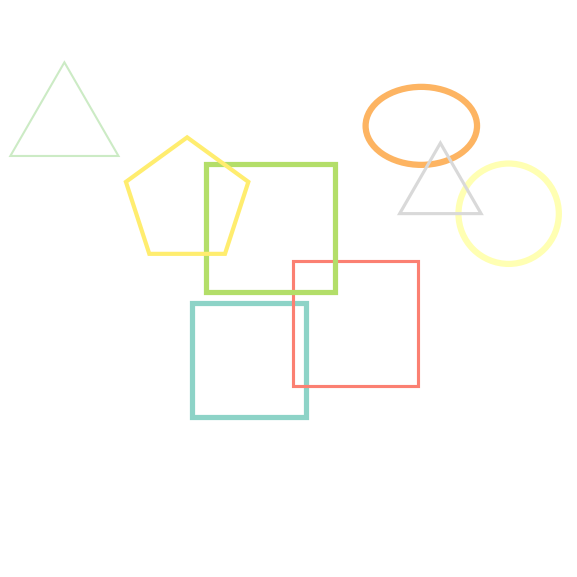[{"shape": "square", "thickness": 2.5, "radius": 0.5, "center": [0.431, 0.376]}, {"shape": "circle", "thickness": 3, "radius": 0.43, "center": [0.881, 0.629]}, {"shape": "square", "thickness": 1.5, "radius": 0.54, "center": [0.615, 0.439]}, {"shape": "oval", "thickness": 3, "radius": 0.48, "center": [0.73, 0.781]}, {"shape": "square", "thickness": 2.5, "radius": 0.56, "center": [0.468, 0.604]}, {"shape": "triangle", "thickness": 1.5, "radius": 0.41, "center": [0.763, 0.67]}, {"shape": "triangle", "thickness": 1, "radius": 0.54, "center": [0.112, 0.783]}, {"shape": "pentagon", "thickness": 2, "radius": 0.56, "center": [0.324, 0.65]}]